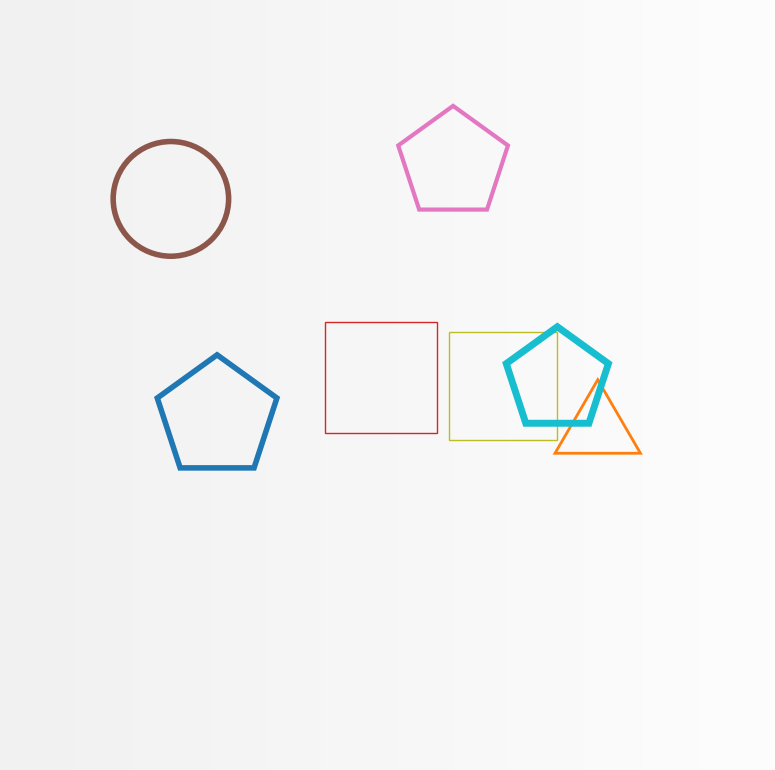[{"shape": "pentagon", "thickness": 2, "radius": 0.41, "center": [0.28, 0.458]}, {"shape": "triangle", "thickness": 1, "radius": 0.32, "center": [0.771, 0.443]}, {"shape": "square", "thickness": 0.5, "radius": 0.36, "center": [0.492, 0.509]}, {"shape": "circle", "thickness": 2, "radius": 0.37, "center": [0.221, 0.742]}, {"shape": "pentagon", "thickness": 1.5, "radius": 0.37, "center": [0.585, 0.788]}, {"shape": "square", "thickness": 0.5, "radius": 0.35, "center": [0.649, 0.499]}, {"shape": "pentagon", "thickness": 2.5, "radius": 0.35, "center": [0.719, 0.506]}]